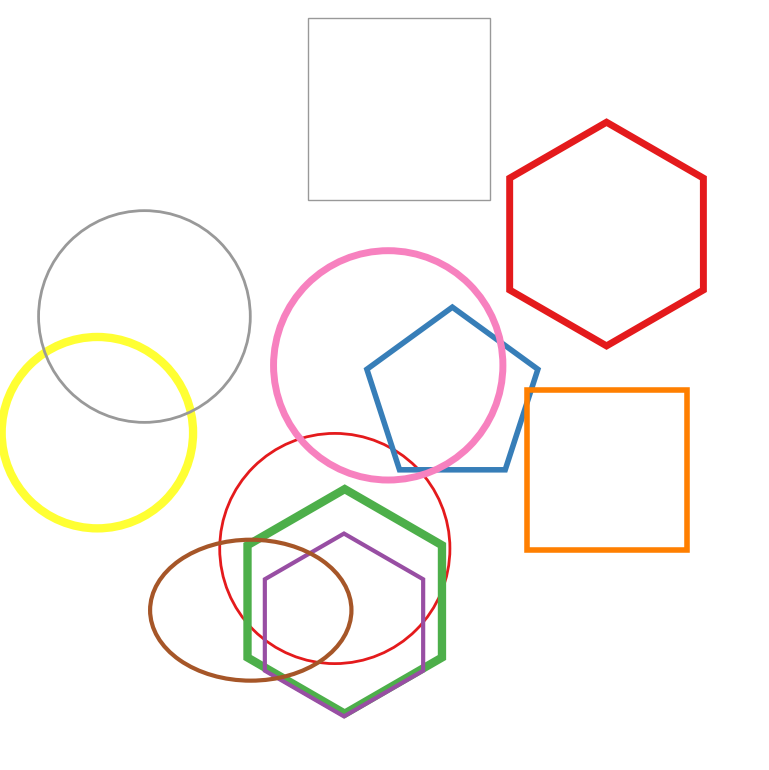[{"shape": "circle", "thickness": 1, "radius": 0.75, "center": [0.435, 0.288]}, {"shape": "hexagon", "thickness": 2.5, "radius": 0.73, "center": [0.788, 0.696]}, {"shape": "pentagon", "thickness": 2, "radius": 0.58, "center": [0.587, 0.484]}, {"shape": "hexagon", "thickness": 3, "radius": 0.73, "center": [0.448, 0.219]}, {"shape": "hexagon", "thickness": 1.5, "radius": 0.59, "center": [0.447, 0.188]}, {"shape": "square", "thickness": 2, "radius": 0.52, "center": [0.788, 0.39]}, {"shape": "circle", "thickness": 3, "radius": 0.62, "center": [0.126, 0.438]}, {"shape": "oval", "thickness": 1.5, "radius": 0.65, "center": [0.326, 0.208]}, {"shape": "circle", "thickness": 2.5, "radius": 0.74, "center": [0.504, 0.526]}, {"shape": "square", "thickness": 0.5, "radius": 0.59, "center": [0.518, 0.858]}, {"shape": "circle", "thickness": 1, "radius": 0.69, "center": [0.188, 0.589]}]